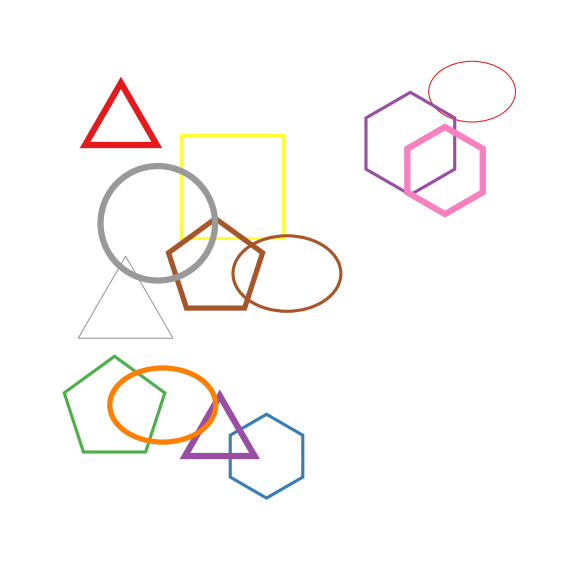[{"shape": "oval", "thickness": 0.5, "radius": 0.38, "center": [0.817, 0.84]}, {"shape": "triangle", "thickness": 3, "radius": 0.36, "center": [0.209, 0.784]}, {"shape": "hexagon", "thickness": 1.5, "radius": 0.36, "center": [0.461, 0.209]}, {"shape": "pentagon", "thickness": 1.5, "radius": 0.46, "center": [0.198, 0.291]}, {"shape": "triangle", "thickness": 3, "radius": 0.35, "center": [0.381, 0.244]}, {"shape": "hexagon", "thickness": 1.5, "radius": 0.44, "center": [0.711, 0.751]}, {"shape": "oval", "thickness": 2.5, "radius": 0.46, "center": [0.282, 0.298]}, {"shape": "square", "thickness": 1.5, "radius": 0.44, "center": [0.402, 0.676]}, {"shape": "oval", "thickness": 1.5, "radius": 0.47, "center": [0.497, 0.525]}, {"shape": "pentagon", "thickness": 2.5, "radius": 0.43, "center": [0.373, 0.535]}, {"shape": "hexagon", "thickness": 3, "radius": 0.38, "center": [0.771, 0.704]}, {"shape": "triangle", "thickness": 0.5, "radius": 0.47, "center": [0.218, 0.461]}, {"shape": "circle", "thickness": 3, "radius": 0.5, "center": [0.273, 0.612]}]